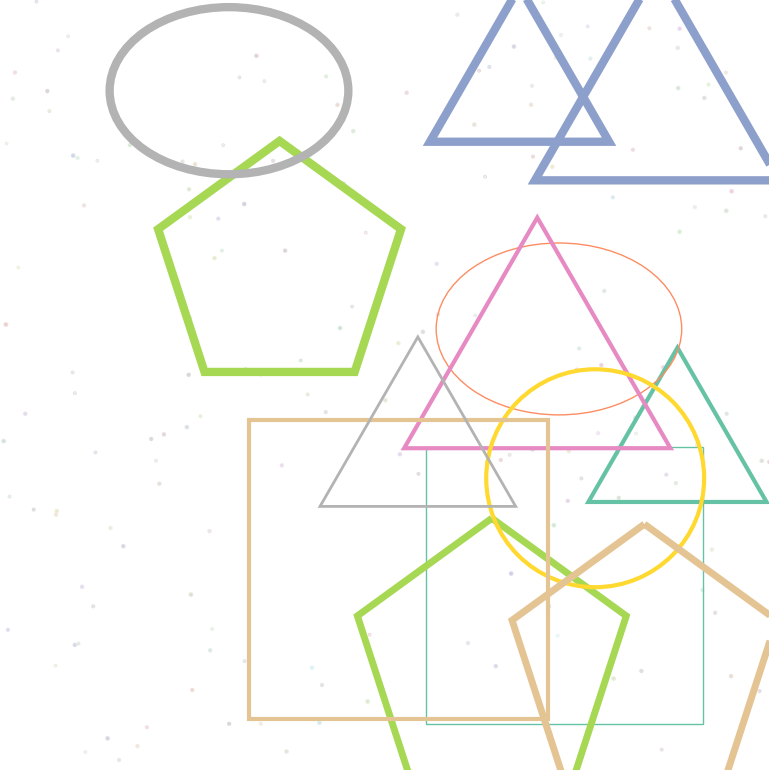[{"shape": "square", "thickness": 0.5, "radius": 0.9, "center": [0.733, 0.239]}, {"shape": "triangle", "thickness": 1.5, "radius": 0.67, "center": [0.88, 0.415]}, {"shape": "oval", "thickness": 0.5, "radius": 0.8, "center": [0.726, 0.573]}, {"shape": "triangle", "thickness": 3, "radius": 0.67, "center": [0.675, 0.883]}, {"shape": "triangle", "thickness": 3, "radius": 0.92, "center": [0.853, 0.857]}, {"shape": "triangle", "thickness": 1.5, "radius": 1.0, "center": [0.698, 0.518]}, {"shape": "pentagon", "thickness": 3, "radius": 0.83, "center": [0.363, 0.651]}, {"shape": "pentagon", "thickness": 2.5, "radius": 0.92, "center": [0.639, 0.143]}, {"shape": "circle", "thickness": 1.5, "radius": 0.71, "center": [0.773, 0.379]}, {"shape": "pentagon", "thickness": 2.5, "radius": 0.9, "center": [0.837, 0.139]}, {"shape": "square", "thickness": 1.5, "radius": 0.97, "center": [0.517, 0.261]}, {"shape": "oval", "thickness": 3, "radius": 0.78, "center": [0.297, 0.882]}, {"shape": "triangle", "thickness": 1, "radius": 0.73, "center": [0.543, 0.416]}]